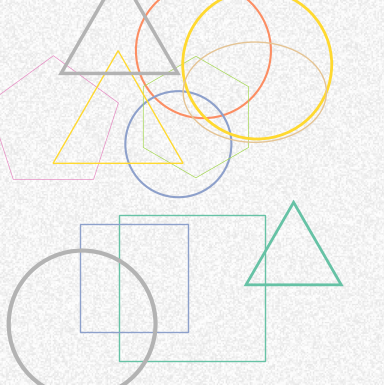[{"shape": "triangle", "thickness": 2, "radius": 0.71, "center": [0.763, 0.332]}, {"shape": "square", "thickness": 1, "radius": 0.95, "center": [0.498, 0.253]}, {"shape": "circle", "thickness": 1.5, "radius": 0.88, "center": [0.528, 0.868]}, {"shape": "circle", "thickness": 1.5, "radius": 0.69, "center": [0.463, 0.625]}, {"shape": "square", "thickness": 1, "radius": 0.7, "center": [0.348, 0.277]}, {"shape": "pentagon", "thickness": 0.5, "radius": 0.89, "center": [0.139, 0.678]}, {"shape": "hexagon", "thickness": 0.5, "radius": 0.79, "center": [0.509, 0.696]}, {"shape": "triangle", "thickness": 1, "radius": 0.97, "center": [0.307, 0.673]}, {"shape": "circle", "thickness": 2, "radius": 0.97, "center": [0.668, 0.832]}, {"shape": "oval", "thickness": 1, "radius": 0.93, "center": [0.662, 0.761]}, {"shape": "circle", "thickness": 3, "radius": 0.95, "center": [0.213, 0.159]}, {"shape": "triangle", "thickness": 2.5, "radius": 0.88, "center": [0.31, 0.897]}]